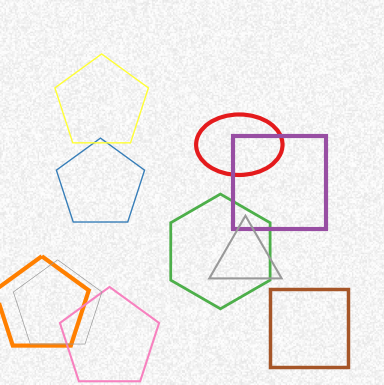[{"shape": "oval", "thickness": 3, "radius": 0.56, "center": [0.622, 0.624]}, {"shape": "pentagon", "thickness": 1, "radius": 0.6, "center": [0.261, 0.521]}, {"shape": "hexagon", "thickness": 2, "radius": 0.75, "center": [0.573, 0.347]}, {"shape": "square", "thickness": 3, "radius": 0.6, "center": [0.727, 0.526]}, {"shape": "pentagon", "thickness": 3, "radius": 0.64, "center": [0.109, 0.206]}, {"shape": "pentagon", "thickness": 1, "radius": 0.64, "center": [0.264, 0.732]}, {"shape": "square", "thickness": 2.5, "radius": 0.51, "center": [0.803, 0.148]}, {"shape": "pentagon", "thickness": 1.5, "radius": 0.68, "center": [0.284, 0.119]}, {"shape": "pentagon", "thickness": 0.5, "radius": 0.6, "center": [0.15, 0.204]}, {"shape": "triangle", "thickness": 1.5, "radius": 0.54, "center": [0.638, 0.331]}]